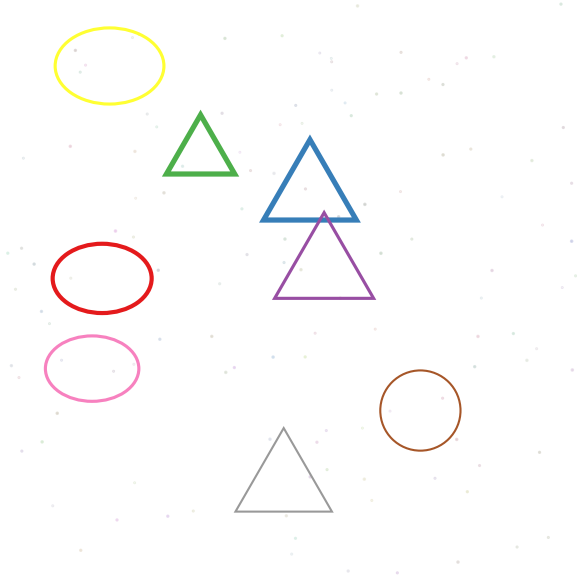[{"shape": "oval", "thickness": 2, "radius": 0.43, "center": [0.177, 0.517]}, {"shape": "triangle", "thickness": 2.5, "radius": 0.46, "center": [0.537, 0.665]}, {"shape": "triangle", "thickness": 2.5, "radius": 0.34, "center": [0.347, 0.732]}, {"shape": "triangle", "thickness": 1.5, "radius": 0.49, "center": [0.561, 0.532]}, {"shape": "oval", "thickness": 1.5, "radius": 0.47, "center": [0.19, 0.885]}, {"shape": "circle", "thickness": 1, "radius": 0.35, "center": [0.728, 0.288]}, {"shape": "oval", "thickness": 1.5, "radius": 0.4, "center": [0.16, 0.361]}, {"shape": "triangle", "thickness": 1, "radius": 0.48, "center": [0.491, 0.161]}]